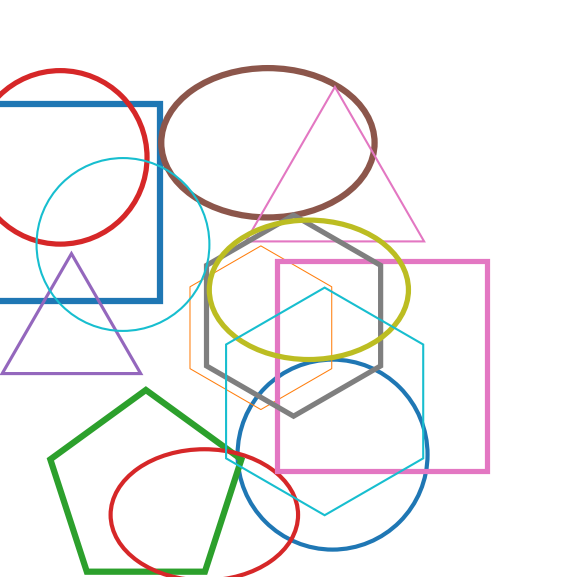[{"shape": "square", "thickness": 3, "radius": 0.85, "center": [0.106, 0.648]}, {"shape": "circle", "thickness": 2, "radius": 0.82, "center": [0.576, 0.212]}, {"shape": "hexagon", "thickness": 0.5, "radius": 0.71, "center": [0.452, 0.432]}, {"shape": "pentagon", "thickness": 3, "radius": 0.87, "center": [0.253, 0.15]}, {"shape": "circle", "thickness": 2.5, "radius": 0.75, "center": [0.104, 0.727]}, {"shape": "oval", "thickness": 2, "radius": 0.81, "center": [0.354, 0.108]}, {"shape": "triangle", "thickness": 1.5, "radius": 0.69, "center": [0.124, 0.421]}, {"shape": "oval", "thickness": 3, "radius": 0.92, "center": [0.464, 0.752]}, {"shape": "square", "thickness": 2.5, "radius": 0.91, "center": [0.661, 0.365]}, {"shape": "triangle", "thickness": 1, "radius": 0.89, "center": [0.58, 0.67]}, {"shape": "hexagon", "thickness": 2.5, "radius": 0.87, "center": [0.508, 0.453]}, {"shape": "oval", "thickness": 2.5, "radius": 0.86, "center": [0.535, 0.497]}, {"shape": "hexagon", "thickness": 1, "radius": 0.99, "center": [0.562, 0.304]}, {"shape": "circle", "thickness": 1, "radius": 0.75, "center": [0.213, 0.576]}]